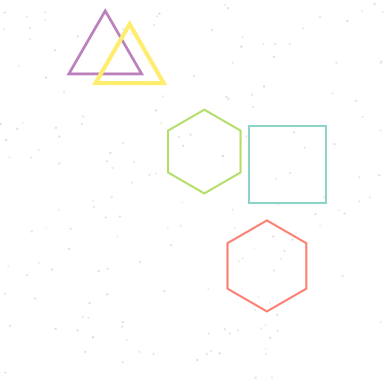[{"shape": "square", "thickness": 1.5, "radius": 0.5, "center": [0.747, 0.573]}, {"shape": "hexagon", "thickness": 1.5, "radius": 0.59, "center": [0.693, 0.309]}, {"shape": "hexagon", "thickness": 1.5, "radius": 0.54, "center": [0.531, 0.606]}, {"shape": "triangle", "thickness": 2, "radius": 0.55, "center": [0.273, 0.863]}, {"shape": "triangle", "thickness": 3, "radius": 0.51, "center": [0.337, 0.835]}]